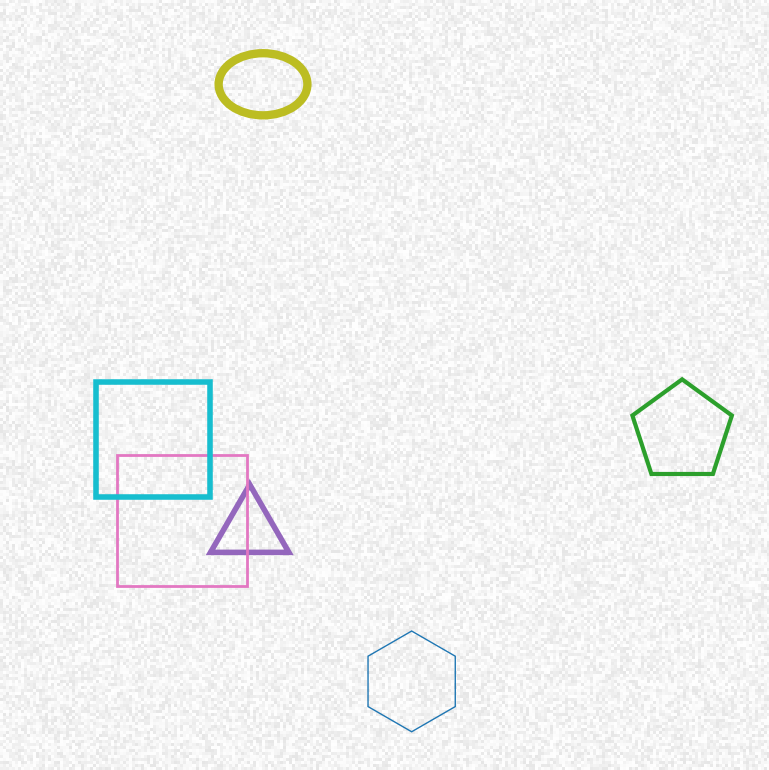[{"shape": "hexagon", "thickness": 0.5, "radius": 0.33, "center": [0.535, 0.115]}, {"shape": "pentagon", "thickness": 1.5, "radius": 0.34, "center": [0.886, 0.439]}, {"shape": "triangle", "thickness": 2, "radius": 0.29, "center": [0.324, 0.312]}, {"shape": "square", "thickness": 1, "radius": 0.42, "center": [0.237, 0.324]}, {"shape": "oval", "thickness": 3, "radius": 0.29, "center": [0.342, 0.891]}, {"shape": "square", "thickness": 2, "radius": 0.37, "center": [0.199, 0.429]}]